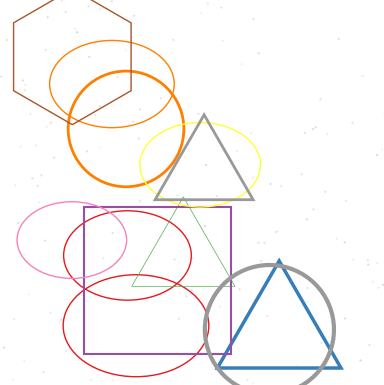[{"shape": "oval", "thickness": 1, "radius": 0.95, "center": [0.353, 0.154]}, {"shape": "oval", "thickness": 1, "radius": 0.83, "center": [0.331, 0.336]}, {"shape": "triangle", "thickness": 2.5, "radius": 0.93, "center": [0.725, 0.137]}, {"shape": "triangle", "thickness": 0.5, "radius": 0.77, "center": [0.476, 0.334]}, {"shape": "square", "thickness": 1.5, "radius": 0.95, "center": [0.41, 0.271]}, {"shape": "circle", "thickness": 2, "radius": 0.75, "center": [0.327, 0.665]}, {"shape": "oval", "thickness": 1, "radius": 0.81, "center": [0.291, 0.782]}, {"shape": "oval", "thickness": 1, "radius": 0.78, "center": [0.52, 0.572]}, {"shape": "hexagon", "thickness": 1, "radius": 0.88, "center": [0.188, 0.853]}, {"shape": "oval", "thickness": 1, "radius": 0.71, "center": [0.187, 0.376]}, {"shape": "circle", "thickness": 3, "radius": 0.84, "center": [0.7, 0.144]}, {"shape": "triangle", "thickness": 2, "radius": 0.74, "center": [0.53, 0.555]}]